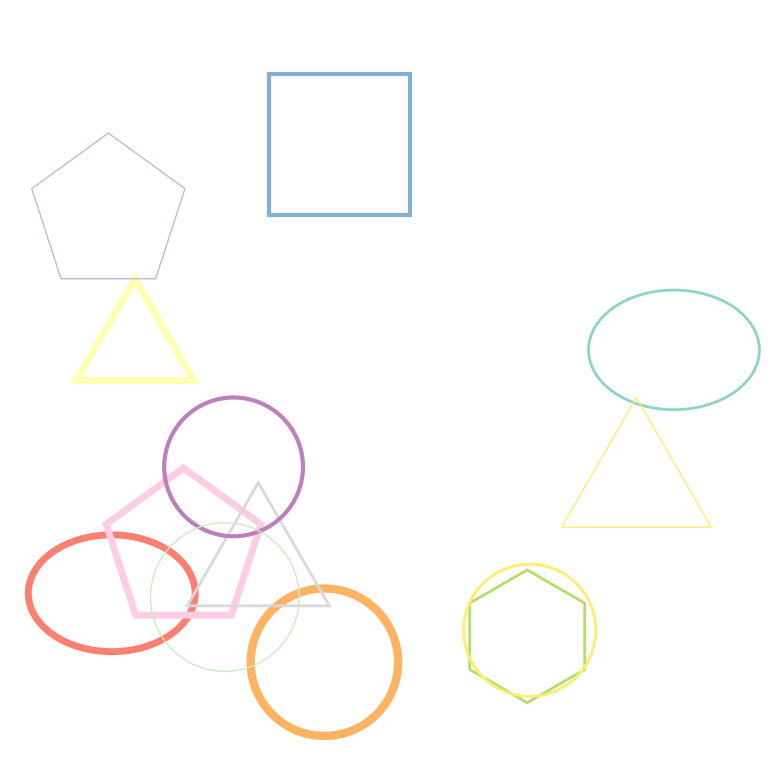[{"shape": "oval", "thickness": 1, "radius": 0.55, "center": [0.875, 0.546]}, {"shape": "triangle", "thickness": 2.5, "radius": 0.44, "center": [0.175, 0.55]}, {"shape": "pentagon", "thickness": 0.5, "radius": 0.52, "center": [0.141, 0.723]}, {"shape": "oval", "thickness": 2.5, "radius": 0.54, "center": [0.145, 0.23]}, {"shape": "square", "thickness": 1.5, "radius": 0.46, "center": [0.441, 0.813]}, {"shape": "circle", "thickness": 3, "radius": 0.48, "center": [0.421, 0.14]}, {"shape": "hexagon", "thickness": 1, "radius": 0.43, "center": [0.685, 0.174]}, {"shape": "pentagon", "thickness": 2.5, "radius": 0.53, "center": [0.238, 0.287]}, {"shape": "triangle", "thickness": 1, "radius": 0.53, "center": [0.335, 0.267]}, {"shape": "circle", "thickness": 1.5, "radius": 0.45, "center": [0.303, 0.394]}, {"shape": "circle", "thickness": 0.5, "radius": 0.48, "center": [0.292, 0.225]}, {"shape": "triangle", "thickness": 0.5, "radius": 0.56, "center": [0.826, 0.371]}, {"shape": "circle", "thickness": 1, "radius": 0.43, "center": [0.688, 0.181]}]